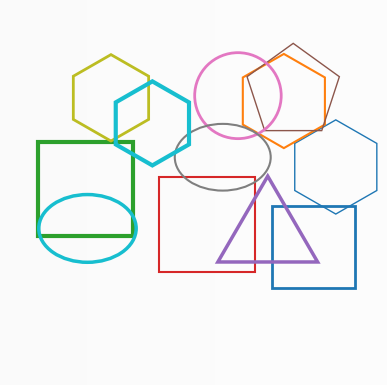[{"shape": "hexagon", "thickness": 1, "radius": 0.61, "center": [0.867, 0.566]}, {"shape": "square", "thickness": 2, "radius": 0.54, "center": [0.808, 0.358]}, {"shape": "hexagon", "thickness": 1.5, "radius": 0.61, "center": [0.733, 0.738]}, {"shape": "square", "thickness": 3, "radius": 0.61, "center": [0.221, 0.509]}, {"shape": "square", "thickness": 1.5, "radius": 0.62, "center": [0.534, 0.416]}, {"shape": "triangle", "thickness": 2.5, "radius": 0.74, "center": [0.691, 0.394]}, {"shape": "pentagon", "thickness": 1, "radius": 0.63, "center": [0.757, 0.762]}, {"shape": "circle", "thickness": 2, "radius": 0.56, "center": [0.614, 0.752]}, {"shape": "oval", "thickness": 1.5, "radius": 0.62, "center": [0.575, 0.592]}, {"shape": "hexagon", "thickness": 2, "radius": 0.56, "center": [0.286, 0.746]}, {"shape": "oval", "thickness": 2.5, "radius": 0.63, "center": [0.226, 0.407]}, {"shape": "hexagon", "thickness": 3, "radius": 0.55, "center": [0.393, 0.68]}]